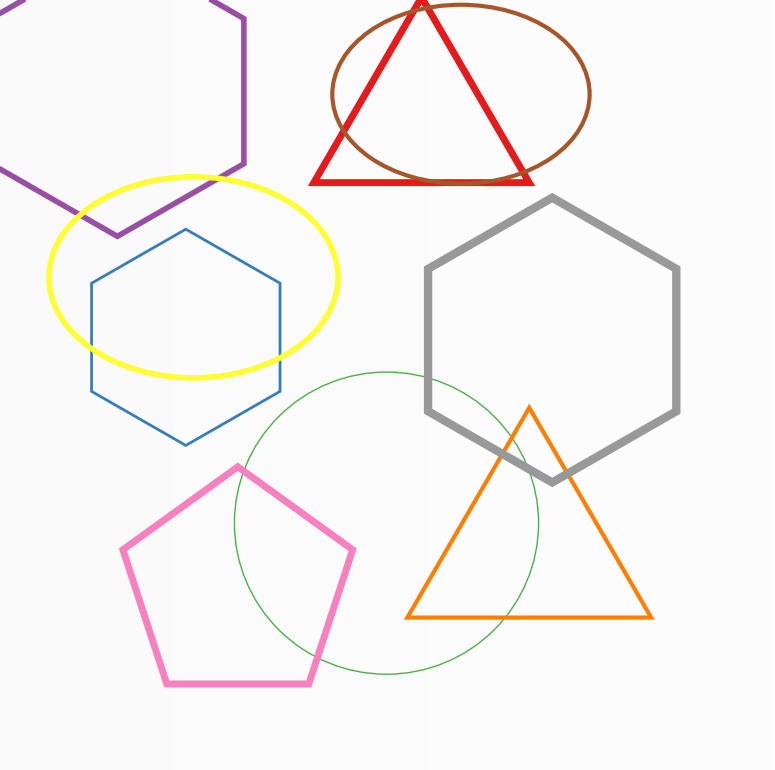[{"shape": "triangle", "thickness": 2.5, "radius": 0.8, "center": [0.544, 0.843]}, {"shape": "hexagon", "thickness": 1, "radius": 0.7, "center": [0.24, 0.562]}, {"shape": "circle", "thickness": 0.5, "radius": 0.98, "center": [0.499, 0.321]}, {"shape": "hexagon", "thickness": 2, "radius": 0.94, "center": [0.151, 0.882]}, {"shape": "triangle", "thickness": 1.5, "radius": 0.91, "center": [0.683, 0.289]}, {"shape": "oval", "thickness": 2, "radius": 0.93, "center": [0.25, 0.64]}, {"shape": "oval", "thickness": 1.5, "radius": 0.83, "center": [0.595, 0.878]}, {"shape": "pentagon", "thickness": 2.5, "radius": 0.78, "center": [0.307, 0.238]}, {"shape": "hexagon", "thickness": 3, "radius": 0.92, "center": [0.713, 0.558]}]